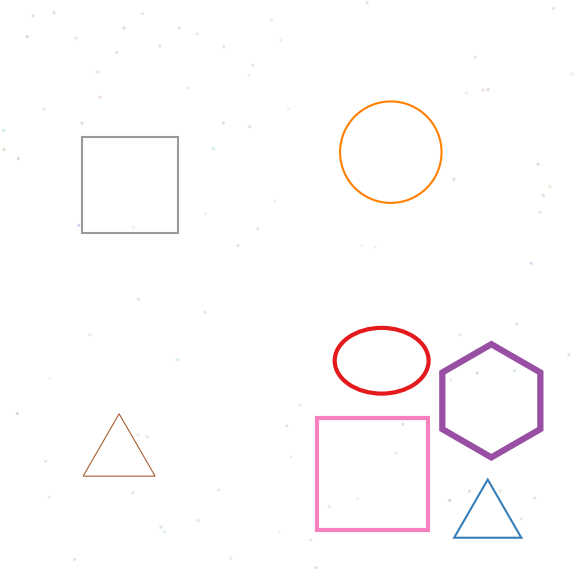[{"shape": "oval", "thickness": 2, "radius": 0.41, "center": [0.661, 0.375]}, {"shape": "triangle", "thickness": 1, "radius": 0.34, "center": [0.845, 0.102]}, {"shape": "hexagon", "thickness": 3, "radius": 0.49, "center": [0.851, 0.305]}, {"shape": "circle", "thickness": 1, "radius": 0.44, "center": [0.677, 0.736]}, {"shape": "triangle", "thickness": 0.5, "radius": 0.36, "center": [0.206, 0.211]}, {"shape": "square", "thickness": 2, "radius": 0.48, "center": [0.645, 0.178]}, {"shape": "square", "thickness": 1, "radius": 0.42, "center": [0.226, 0.679]}]